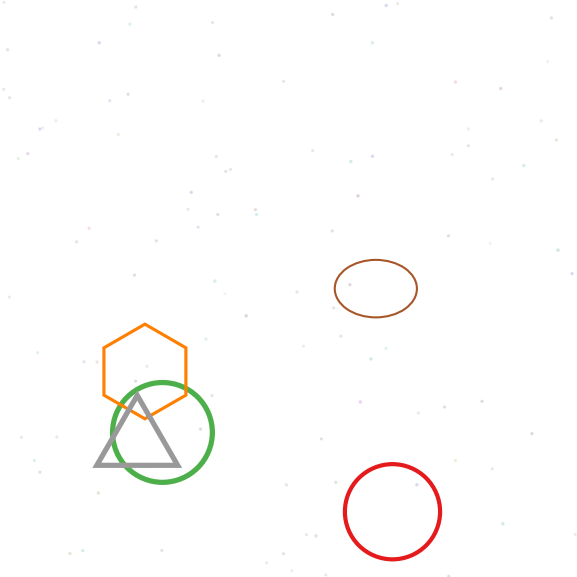[{"shape": "circle", "thickness": 2, "radius": 0.41, "center": [0.68, 0.113]}, {"shape": "circle", "thickness": 2.5, "radius": 0.43, "center": [0.281, 0.25]}, {"shape": "hexagon", "thickness": 1.5, "radius": 0.41, "center": [0.251, 0.356]}, {"shape": "oval", "thickness": 1, "radius": 0.36, "center": [0.651, 0.499]}, {"shape": "triangle", "thickness": 2.5, "radius": 0.4, "center": [0.238, 0.234]}]